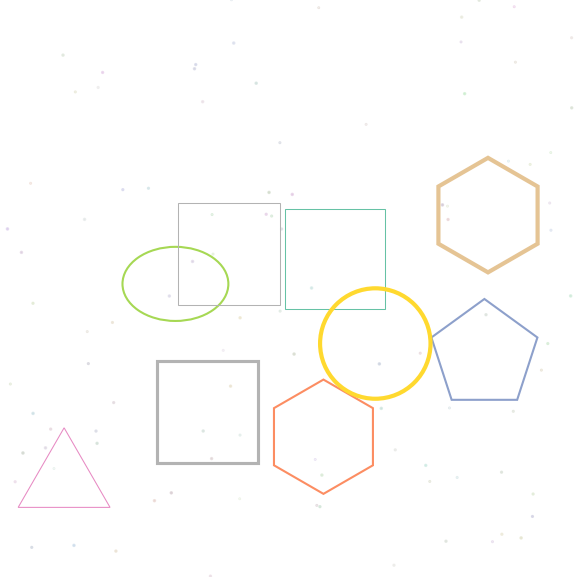[{"shape": "square", "thickness": 0.5, "radius": 0.43, "center": [0.58, 0.551]}, {"shape": "hexagon", "thickness": 1, "radius": 0.49, "center": [0.56, 0.243]}, {"shape": "pentagon", "thickness": 1, "radius": 0.48, "center": [0.839, 0.385]}, {"shape": "triangle", "thickness": 0.5, "radius": 0.46, "center": [0.111, 0.166]}, {"shape": "oval", "thickness": 1, "radius": 0.46, "center": [0.304, 0.508]}, {"shape": "circle", "thickness": 2, "radius": 0.48, "center": [0.65, 0.404]}, {"shape": "hexagon", "thickness": 2, "radius": 0.5, "center": [0.845, 0.627]}, {"shape": "square", "thickness": 1.5, "radius": 0.44, "center": [0.36, 0.286]}, {"shape": "square", "thickness": 0.5, "radius": 0.44, "center": [0.396, 0.559]}]